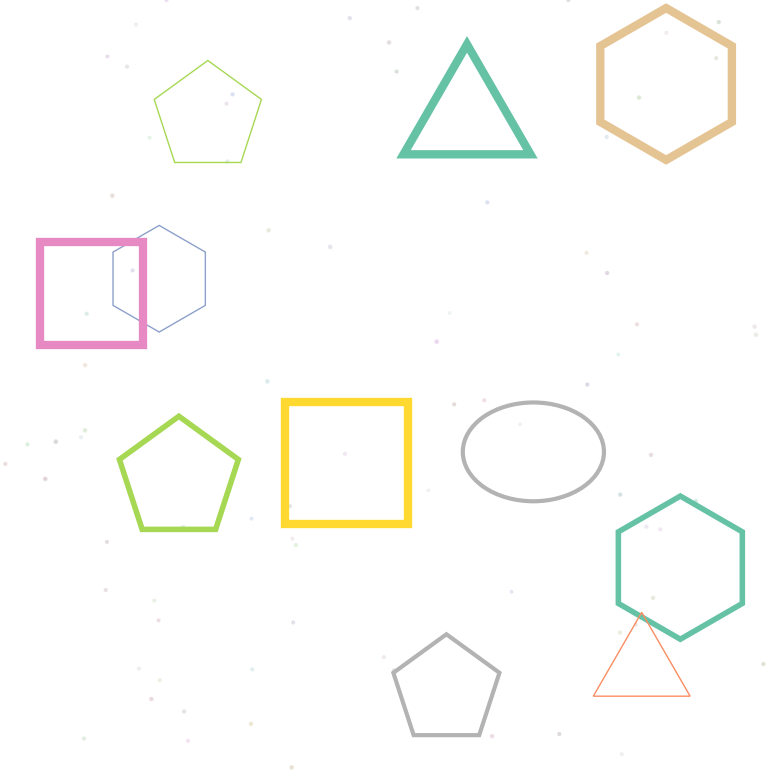[{"shape": "triangle", "thickness": 3, "radius": 0.48, "center": [0.607, 0.847]}, {"shape": "hexagon", "thickness": 2, "radius": 0.46, "center": [0.884, 0.263]}, {"shape": "triangle", "thickness": 0.5, "radius": 0.36, "center": [0.833, 0.132]}, {"shape": "hexagon", "thickness": 0.5, "radius": 0.35, "center": [0.207, 0.638]}, {"shape": "square", "thickness": 3, "radius": 0.33, "center": [0.119, 0.619]}, {"shape": "pentagon", "thickness": 2, "radius": 0.41, "center": [0.232, 0.378]}, {"shape": "pentagon", "thickness": 0.5, "radius": 0.37, "center": [0.27, 0.848]}, {"shape": "square", "thickness": 3, "radius": 0.4, "center": [0.45, 0.399]}, {"shape": "hexagon", "thickness": 3, "radius": 0.49, "center": [0.865, 0.891]}, {"shape": "pentagon", "thickness": 1.5, "radius": 0.36, "center": [0.58, 0.104]}, {"shape": "oval", "thickness": 1.5, "radius": 0.46, "center": [0.693, 0.413]}]